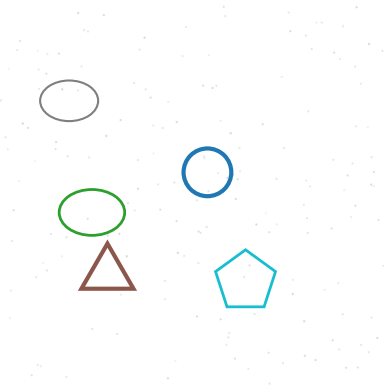[{"shape": "circle", "thickness": 3, "radius": 0.31, "center": [0.539, 0.552]}, {"shape": "oval", "thickness": 2, "radius": 0.43, "center": [0.239, 0.448]}, {"shape": "triangle", "thickness": 3, "radius": 0.39, "center": [0.279, 0.289]}, {"shape": "oval", "thickness": 1.5, "radius": 0.38, "center": [0.18, 0.738]}, {"shape": "pentagon", "thickness": 2, "radius": 0.41, "center": [0.638, 0.269]}]